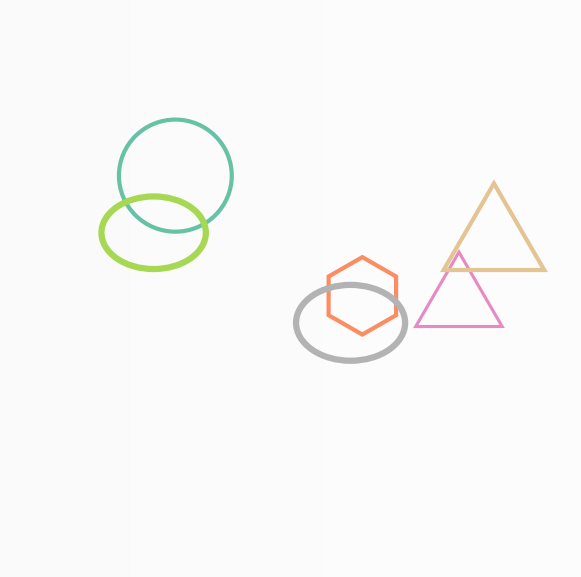[{"shape": "circle", "thickness": 2, "radius": 0.49, "center": [0.302, 0.695]}, {"shape": "hexagon", "thickness": 2, "radius": 0.34, "center": [0.623, 0.487]}, {"shape": "triangle", "thickness": 1.5, "radius": 0.43, "center": [0.79, 0.477]}, {"shape": "oval", "thickness": 3, "radius": 0.45, "center": [0.264, 0.596]}, {"shape": "triangle", "thickness": 2, "radius": 0.5, "center": [0.85, 0.582]}, {"shape": "oval", "thickness": 3, "radius": 0.47, "center": [0.603, 0.44]}]